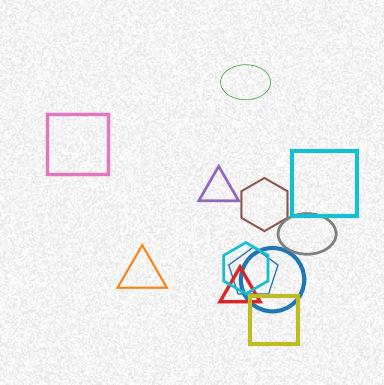[{"shape": "pentagon", "thickness": 1, "radius": 0.34, "center": [0.658, 0.291]}, {"shape": "circle", "thickness": 3, "radius": 0.41, "center": [0.708, 0.274]}, {"shape": "triangle", "thickness": 1.5, "radius": 0.37, "center": [0.369, 0.29]}, {"shape": "oval", "thickness": 0.5, "radius": 0.33, "center": [0.638, 0.786]}, {"shape": "triangle", "thickness": 2.5, "radius": 0.3, "center": [0.623, 0.246]}, {"shape": "triangle", "thickness": 2, "radius": 0.3, "center": [0.568, 0.508]}, {"shape": "hexagon", "thickness": 1.5, "radius": 0.35, "center": [0.687, 0.469]}, {"shape": "square", "thickness": 2.5, "radius": 0.39, "center": [0.202, 0.625]}, {"shape": "oval", "thickness": 2, "radius": 0.38, "center": [0.798, 0.393]}, {"shape": "square", "thickness": 3, "radius": 0.31, "center": [0.711, 0.168]}, {"shape": "hexagon", "thickness": 2, "radius": 0.33, "center": [0.639, 0.303]}, {"shape": "square", "thickness": 3, "radius": 0.42, "center": [0.844, 0.524]}]